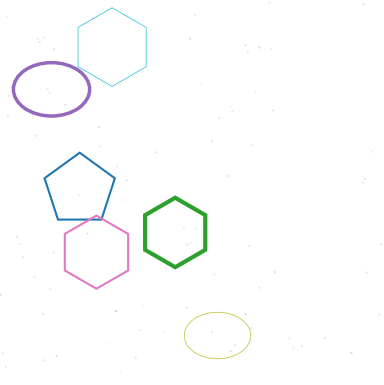[{"shape": "pentagon", "thickness": 1.5, "radius": 0.48, "center": [0.207, 0.507]}, {"shape": "hexagon", "thickness": 3, "radius": 0.45, "center": [0.455, 0.396]}, {"shape": "oval", "thickness": 2.5, "radius": 0.49, "center": [0.134, 0.768]}, {"shape": "hexagon", "thickness": 1.5, "radius": 0.47, "center": [0.251, 0.345]}, {"shape": "oval", "thickness": 0.5, "radius": 0.43, "center": [0.565, 0.128]}, {"shape": "hexagon", "thickness": 0.5, "radius": 0.51, "center": [0.291, 0.878]}]